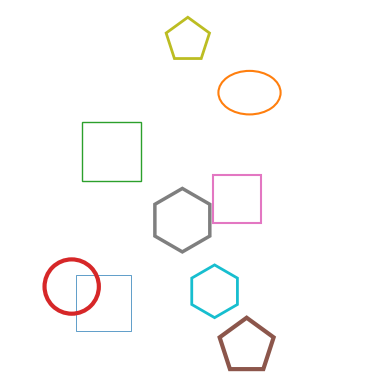[{"shape": "square", "thickness": 0.5, "radius": 0.36, "center": [0.269, 0.212]}, {"shape": "oval", "thickness": 1.5, "radius": 0.4, "center": [0.648, 0.759]}, {"shape": "square", "thickness": 1, "radius": 0.38, "center": [0.289, 0.608]}, {"shape": "circle", "thickness": 3, "radius": 0.35, "center": [0.186, 0.256]}, {"shape": "pentagon", "thickness": 3, "radius": 0.37, "center": [0.641, 0.101]}, {"shape": "square", "thickness": 1.5, "radius": 0.31, "center": [0.615, 0.484]}, {"shape": "hexagon", "thickness": 2.5, "radius": 0.41, "center": [0.474, 0.428]}, {"shape": "pentagon", "thickness": 2, "radius": 0.3, "center": [0.488, 0.896]}, {"shape": "hexagon", "thickness": 2, "radius": 0.34, "center": [0.557, 0.243]}]